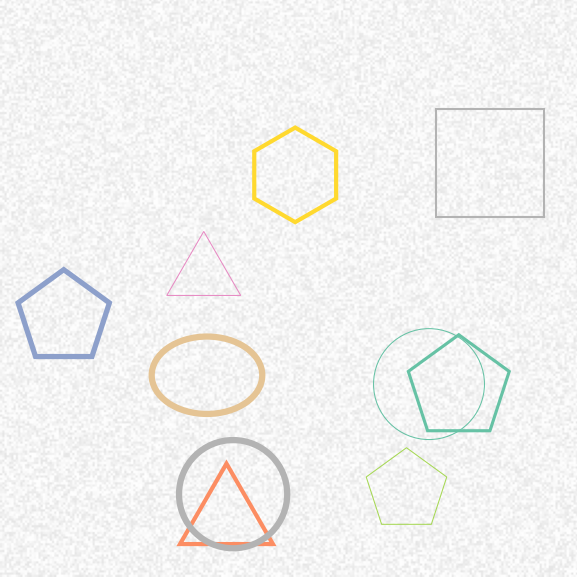[{"shape": "circle", "thickness": 0.5, "radius": 0.48, "center": [0.743, 0.334]}, {"shape": "pentagon", "thickness": 1.5, "radius": 0.46, "center": [0.794, 0.328]}, {"shape": "triangle", "thickness": 2, "radius": 0.46, "center": [0.392, 0.104]}, {"shape": "pentagon", "thickness": 2.5, "radius": 0.42, "center": [0.11, 0.449]}, {"shape": "triangle", "thickness": 0.5, "radius": 0.37, "center": [0.353, 0.524]}, {"shape": "pentagon", "thickness": 0.5, "radius": 0.37, "center": [0.704, 0.151]}, {"shape": "hexagon", "thickness": 2, "radius": 0.41, "center": [0.511, 0.696]}, {"shape": "oval", "thickness": 3, "radius": 0.48, "center": [0.358, 0.349]}, {"shape": "circle", "thickness": 3, "radius": 0.47, "center": [0.404, 0.143]}, {"shape": "square", "thickness": 1, "radius": 0.47, "center": [0.848, 0.717]}]